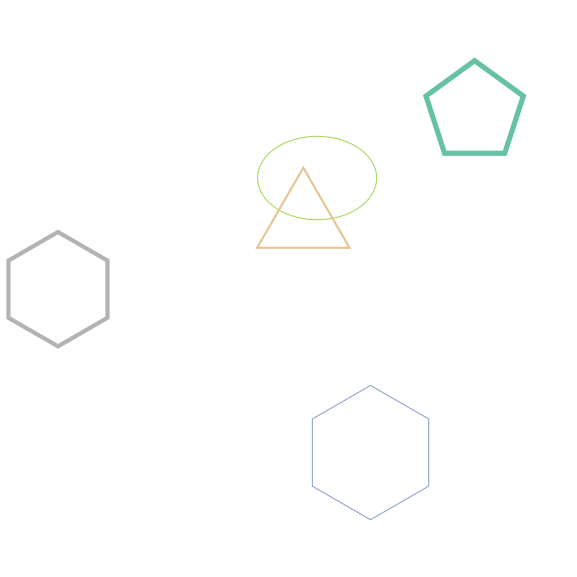[{"shape": "pentagon", "thickness": 2.5, "radius": 0.44, "center": [0.822, 0.805]}, {"shape": "hexagon", "thickness": 0.5, "radius": 0.58, "center": [0.642, 0.215]}, {"shape": "oval", "thickness": 0.5, "radius": 0.52, "center": [0.549, 0.691]}, {"shape": "triangle", "thickness": 1, "radius": 0.46, "center": [0.525, 0.616]}, {"shape": "hexagon", "thickness": 2, "radius": 0.49, "center": [0.1, 0.498]}]